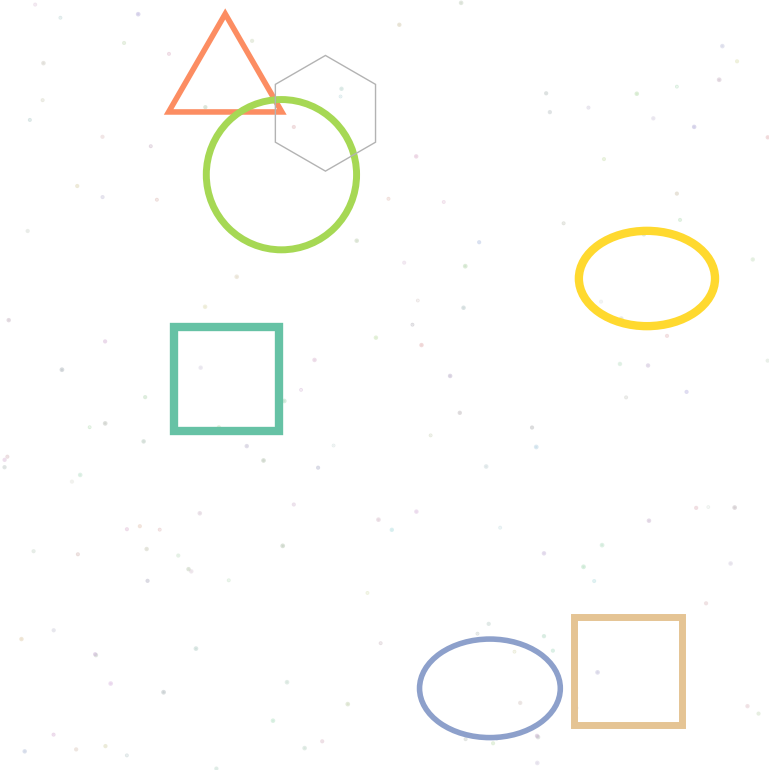[{"shape": "square", "thickness": 3, "radius": 0.34, "center": [0.294, 0.508]}, {"shape": "triangle", "thickness": 2, "radius": 0.42, "center": [0.293, 0.897]}, {"shape": "oval", "thickness": 2, "radius": 0.46, "center": [0.636, 0.106]}, {"shape": "circle", "thickness": 2.5, "radius": 0.49, "center": [0.366, 0.773]}, {"shape": "oval", "thickness": 3, "radius": 0.44, "center": [0.84, 0.638]}, {"shape": "square", "thickness": 2.5, "radius": 0.35, "center": [0.816, 0.128]}, {"shape": "hexagon", "thickness": 0.5, "radius": 0.38, "center": [0.423, 0.853]}]